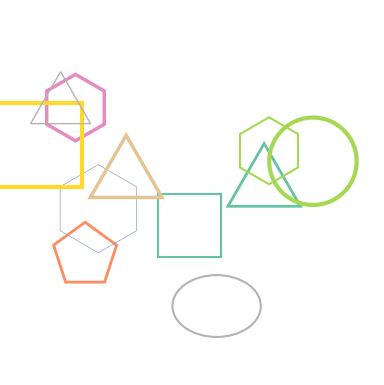[{"shape": "triangle", "thickness": 2, "radius": 0.54, "center": [0.686, 0.519]}, {"shape": "square", "thickness": 1.5, "radius": 0.41, "center": [0.493, 0.413]}, {"shape": "pentagon", "thickness": 2, "radius": 0.43, "center": [0.221, 0.337]}, {"shape": "hexagon", "thickness": 0.5, "radius": 0.57, "center": [0.255, 0.458]}, {"shape": "hexagon", "thickness": 2.5, "radius": 0.43, "center": [0.196, 0.721]}, {"shape": "circle", "thickness": 3, "radius": 0.57, "center": [0.813, 0.581]}, {"shape": "hexagon", "thickness": 1.5, "radius": 0.43, "center": [0.699, 0.608]}, {"shape": "square", "thickness": 3, "radius": 0.54, "center": [0.103, 0.623]}, {"shape": "triangle", "thickness": 2.5, "radius": 0.54, "center": [0.328, 0.541]}, {"shape": "triangle", "thickness": 1, "radius": 0.45, "center": [0.157, 0.724]}, {"shape": "oval", "thickness": 1.5, "radius": 0.57, "center": [0.563, 0.205]}]